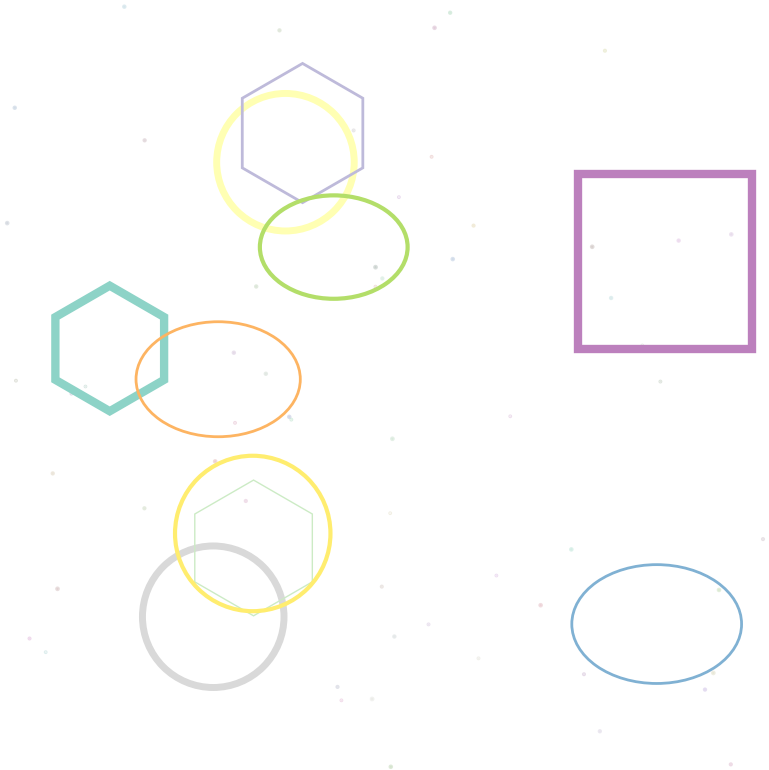[{"shape": "hexagon", "thickness": 3, "radius": 0.41, "center": [0.143, 0.547]}, {"shape": "circle", "thickness": 2.5, "radius": 0.45, "center": [0.371, 0.789]}, {"shape": "hexagon", "thickness": 1, "radius": 0.45, "center": [0.393, 0.827]}, {"shape": "oval", "thickness": 1, "radius": 0.55, "center": [0.853, 0.19]}, {"shape": "oval", "thickness": 1, "radius": 0.53, "center": [0.283, 0.507]}, {"shape": "oval", "thickness": 1.5, "radius": 0.48, "center": [0.433, 0.679]}, {"shape": "circle", "thickness": 2.5, "radius": 0.46, "center": [0.277, 0.199]}, {"shape": "square", "thickness": 3, "radius": 0.57, "center": [0.864, 0.661]}, {"shape": "hexagon", "thickness": 0.5, "radius": 0.44, "center": [0.329, 0.288]}, {"shape": "circle", "thickness": 1.5, "radius": 0.5, "center": [0.328, 0.307]}]